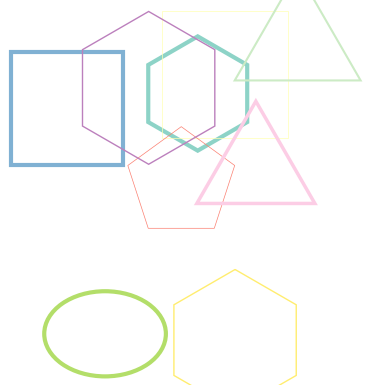[{"shape": "hexagon", "thickness": 3, "radius": 0.74, "center": [0.514, 0.757]}, {"shape": "square", "thickness": 0.5, "radius": 0.82, "center": [0.584, 0.806]}, {"shape": "pentagon", "thickness": 0.5, "radius": 0.73, "center": [0.471, 0.525]}, {"shape": "square", "thickness": 3, "radius": 0.73, "center": [0.173, 0.718]}, {"shape": "oval", "thickness": 3, "radius": 0.79, "center": [0.273, 0.133]}, {"shape": "triangle", "thickness": 2.5, "radius": 0.88, "center": [0.665, 0.56]}, {"shape": "hexagon", "thickness": 1, "radius": 0.99, "center": [0.386, 0.772]}, {"shape": "triangle", "thickness": 1.5, "radius": 0.94, "center": [0.773, 0.885]}, {"shape": "hexagon", "thickness": 1, "radius": 0.92, "center": [0.611, 0.117]}]